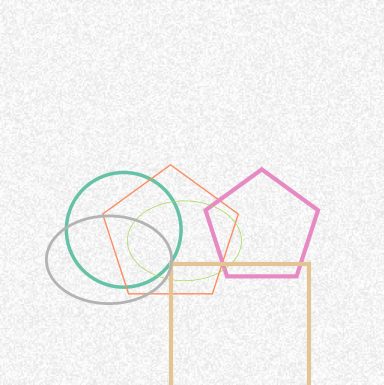[{"shape": "circle", "thickness": 2.5, "radius": 0.74, "center": [0.321, 0.403]}, {"shape": "pentagon", "thickness": 1, "radius": 0.93, "center": [0.443, 0.387]}, {"shape": "pentagon", "thickness": 3, "radius": 0.77, "center": [0.68, 0.406]}, {"shape": "oval", "thickness": 0.5, "radius": 0.74, "center": [0.479, 0.375]}, {"shape": "square", "thickness": 3, "radius": 0.89, "center": [0.624, 0.135]}, {"shape": "oval", "thickness": 2, "radius": 0.81, "center": [0.283, 0.325]}]